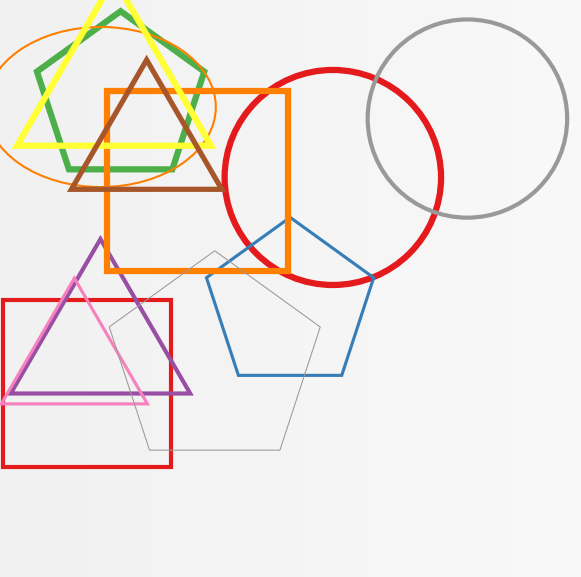[{"shape": "square", "thickness": 2, "radius": 0.72, "center": [0.149, 0.336]}, {"shape": "circle", "thickness": 3, "radius": 0.93, "center": [0.573, 0.692]}, {"shape": "pentagon", "thickness": 1.5, "radius": 0.76, "center": [0.499, 0.472]}, {"shape": "pentagon", "thickness": 3, "radius": 0.76, "center": [0.208, 0.828]}, {"shape": "triangle", "thickness": 2, "radius": 0.89, "center": [0.173, 0.407]}, {"shape": "oval", "thickness": 1, "radius": 0.99, "center": [0.173, 0.814]}, {"shape": "square", "thickness": 3, "radius": 0.78, "center": [0.339, 0.686]}, {"shape": "triangle", "thickness": 3, "radius": 0.96, "center": [0.196, 0.843]}, {"shape": "triangle", "thickness": 2.5, "radius": 0.75, "center": [0.252, 0.746]}, {"shape": "triangle", "thickness": 1.5, "radius": 0.73, "center": [0.128, 0.372]}, {"shape": "circle", "thickness": 2, "radius": 0.86, "center": [0.804, 0.794]}, {"shape": "pentagon", "thickness": 0.5, "radius": 0.95, "center": [0.369, 0.374]}]